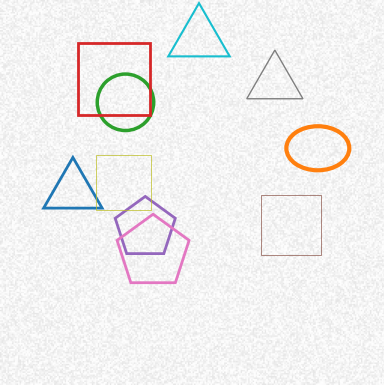[{"shape": "triangle", "thickness": 2, "radius": 0.44, "center": [0.189, 0.503]}, {"shape": "oval", "thickness": 3, "radius": 0.41, "center": [0.826, 0.615]}, {"shape": "circle", "thickness": 2.5, "radius": 0.37, "center": [0.326, 0.734]}, {"shape": "square", "thickness": 2, "radius": 0.47, "center": [0.296, 0.794]}, {"shape": "pentagon", "thickness": 2, "radius": 0.41, "center": [0.377, 0.408]}, {"shape": "square", "thickness": 0.5, "radius": 0.39, "center": [0.755, 0.415]}, {"shape": "pentagon", "thickness": 2, "radius": 0.49, "center": [0.398, 0.345]}, {"shape": "triangle", "thickness": 1, "radius": 0.42, "center": [0.714, 0.786]}, {"shape": "square", "thickness": 0.5, "radius": 0.36, "center": [0.32, 0.527]}, {"shape": "triangle", "thickness": 1.5, "radius": 0.46, "center": [0.517, 0.9]}]